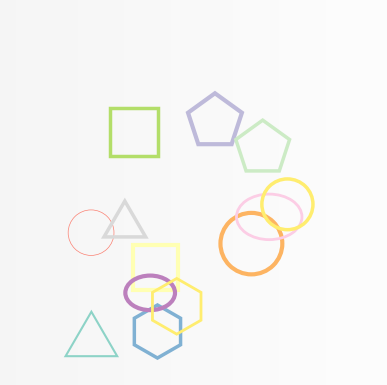[{"shape": "triangle", "thickness": 1.5, "radius": 0.38, "center": [0.236, 0.113]}, {"shape": "square", "thickness": 3, "radius": 0.29, "center": [0.401, 0.306]}, {"shape": "pentagon", "thickness": 3, "radius": 0.37, "center": [0.555, 0.685]}, {"shape": "circle", "thickness": 0.5, "radius": 0.3, "center": [0.235, 0.396]}, {"shape": "hexagon", "thickness": 2.5, "radius": 0.34, "center": [0.406, 0.139]}, {"shape": "circle", "thickness": 3, "radius": 0.4, "center": [0.649, 0.367]}, {"shape": "square", "thickness": 2.5, "radius": 0.31, "center": [0.345, 0.657]}, {"shape": "oval", "thickness": 2, "radius": 0.42, "center": [0.695, 0.437]}, {"shape": "triangle", "thickness": 2.5, "radius": 0.31, "center": [0.322, 0.416]}, {"shape": "oval", "thickness": 3, "radius": 0.32, "center": [0.388, 0.239]}, {"shape": "pentagon", "thickness": 2.5, "radius": 0.36, "center": [0.678, 0.615]}, {"shape": "circle", "thickness": 2.5, "radius": 0.33, "center": [0.742, 0.469]}, {"shape": "hexagon", "thickness": 2, "radius": 0.36, "center": [0.456, 0.204]}]